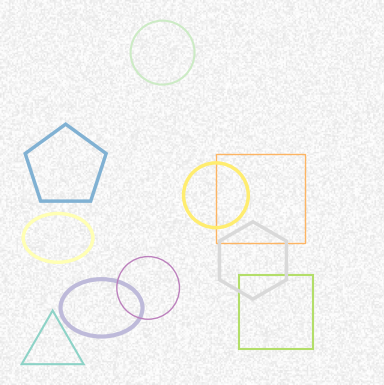[{"shape": "triangle", "thickness": 1.5, "radius": 0.46, "center": [0.137, 0.101]}, {"shape": "oval", "thickness": 2.5, "radius": 0.45, "center": [0.151, 0.382]}, {"shape": "oval", "thickness": 3, "radius": 0.53, "center": [0.264, 0.2]}, {"shape": "pentagon", "thickness": 2.5, "radius": 0.55, "center": [0.171, 0.567]}, {"shape": "square", "thickness": 1, "radius": 0.58, "center": [0.677, 0.485]}, {"shape": "square", "thickness": 1.5, "radius": 0.48, "center": [0.717, 0.19]}, {"shape": "hexagon", "thickness": 2.5, "radius": 0.5, "center": [0.657, 0.324]}, {"shape": "circle", "thickness": 1, "radius": 0.41, "center": [0.385, 0.252]}, {"shape": "circle", "thickness": 1.5, "radius": 0.42, "center": [0.422, 0.863]}, {"shape": "circle", "thickness": 2.5, "radius": 0.42, "center": [0.561, 0.493]}]